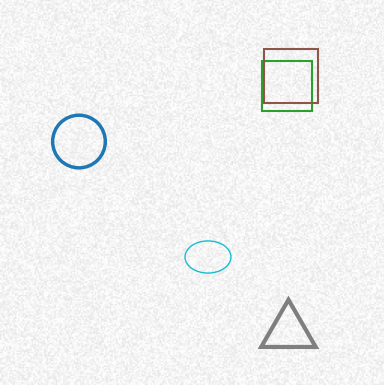[{"shape": "circle", "thickness": 2.5, "radius": 0.34, "center": [0.205, 0.632]}, {"shape": "square", "thickness": 1.5, "radius": 0.33, "center": [0.746, 0.777]}, {"shape": "square", "thickness": 1.5, "radius": 0.35, "center": [0.755, 0.802]}, {"shape": "triangle", "thickness": 3, "radius": 0.41, "center": [0.749, 0.14]}, {"shape": "oval", "thickness": 1, "radius": 0.3, "center": [0.54, 0.332]}]